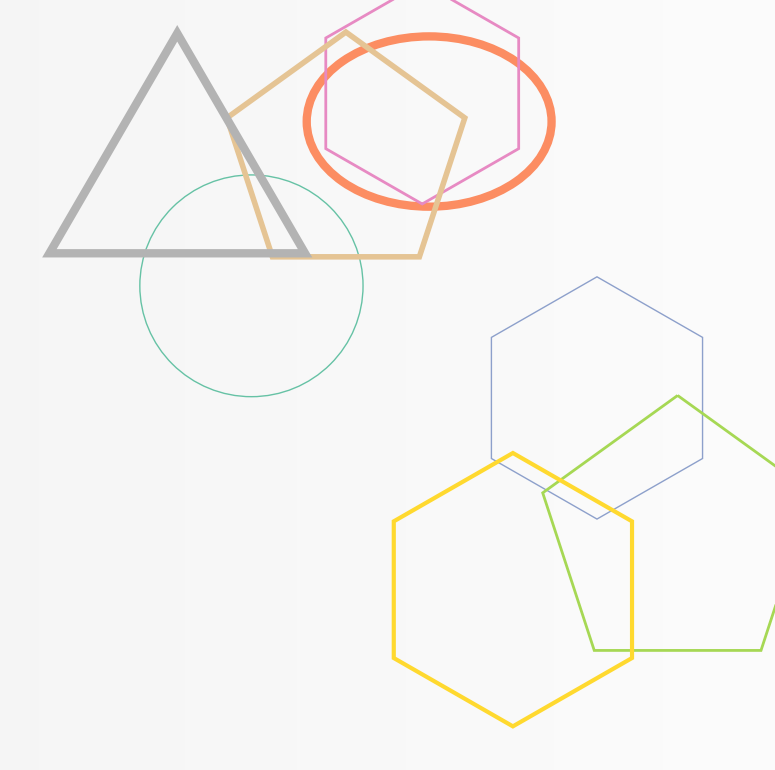[{"shape": "circle", "thickness": 0.5, "radius": 0.72, "center": [0.324, 0.629]}, {"shape": "oval", "thickness": 3, "radius": 0.79, "center": [0.554, 0.842]}, {"shape": "hexagon", "thickness": 0.5, "radius": 0.79, "center": [0.77, 0.483]}, {"shape": "hexagon", "thickness": 1, "radius": 0.72, "center": [0.545, 0.879]}, {"shape": "pentagon", "thickness": 1, "radius": 0.92, "center": [0.874, 0.303]}, {"shape": "hexagon", "thickness": 1.5, "radius": 0.89, "center": [0.662, 0.234]}, {"shape": "pentagon", "thickness": 2, "radius": 0.81, "center": [0.446, 0.797]}, {"shape": "triangle", "thickness": 3, "radius": 0.95, "center": [0.229, 0.766]}]